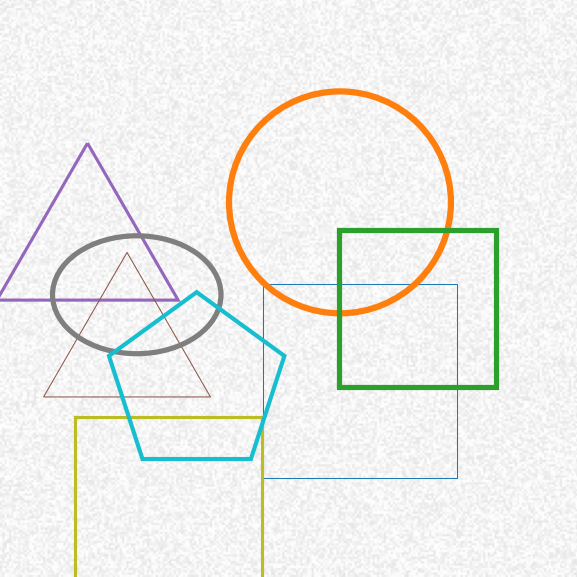[{"shape": "square", "thickness": 0.5, "radius": 0.84, "center": [0.624, 0.339]}, {"shape": "circle", "thickness": 3, "radius": 0.96, "center": [0.589, 0.649]}, {"shape": "square", "thickness": 2.5, "radius": 0.68, "center": [0.724, 0.465]}, {"shape": "triangle", "thickness": 1.5, "radius": 0.91, "center": [0.152, 0.57]}, {"shape": "triangle", "thickness": 0.5, "radius": 0.83, "center": [0.22, 0.395]}, {"shape": "oval", "thickness": 2.5, "radius": 0.73, "center": [0.237, 0.489]}, {"shape": "square", "thickness": 1.5, "radius": 0.81, "center": [0.292, 0.116]}, {"shape": "pentagon", "thickness": 2, "radius": 0.8, "center": [0.341, 0.334]}]